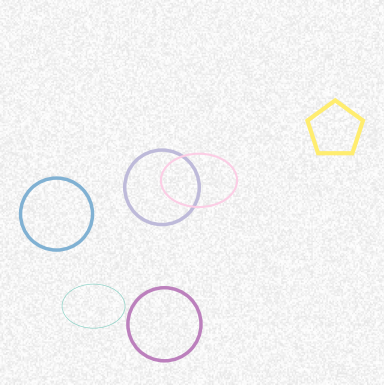[{"shape": "oval", "thickness": 0.5, "radius": 0.41, "center": [0.243, 0.205]}, {"shape": "circle", "thickness": 2.5, "radius": 0.48, "center": [0.421, 0.513]}, {"shape": "circle", "thickness": 2.5, "radius": 0.47, "center": [0.147, 0.444]}, {"shape": "oval", "thickness": 1.5, "radius": 0.49, "center": [0.517, 0.531]}, {"shape": "circle", "thickness": 2.5, "radius": 0.47, "center": [0.427, 0.158]}, {"shape": "pentagon", "thickness": 3, "radius": 0.38, "center": [0.871, 0.663]}]